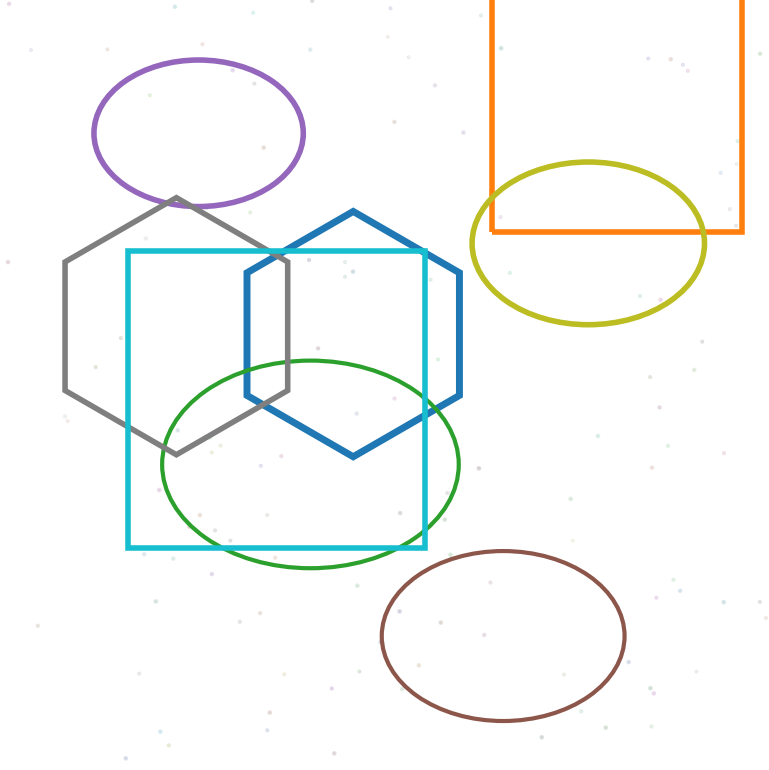[{"shape": "hexagon", "thickness": 2.5, "radius": 0.8, "center": [0.459, 0.566]}, {"shape": "square", "thickness": 2, "radius": 0.81, "center": [0.801, 0.861]}, {"shape": "oval", "thickness": 1.5, "radius": 0.96, "center": [0.403, 0.397]}, {"shape": "oval", "thickness": 2, "radius": 0.68, "center": [0.258, 0.827]}, {"shape": "oval", "thickness": 1.5, "radius": 0.79, "center": [0.653, 0.174]}, {"shape": "hexagon", "thickness": 2, "radius": 0.83, "center": [0.229, 0.576]}, {"shape": "oval", "thickness": 2, "radius": 0.75, "center": [0.764, 0.684]}, {"shape": "square", "thickness": 2, "radius": 0.96, "center": [0.359, 0.481]}]